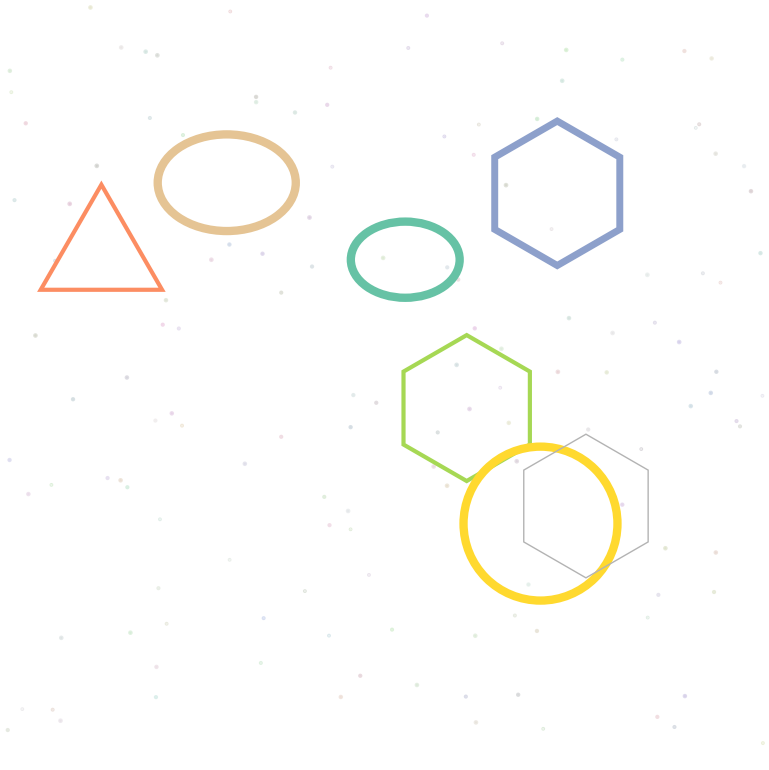[{"shape": "oval", "thickness": 3, "radius": 0.35, "center": [0.526, 0.663]}, {"shape": "triangle", "thickness": 1.5, "radius": 0.45, "center": [0.132, 0.669]}, {"shape": "hexagon", "thickness": 2.5, "radius": 0.47, "center": [0.724, 0.749]}, {"shape": "hexagon", "thickness": 1.5, "radius": 0.47, "center": [0.606, 0.47]}, {"shape": "circle", "thickness": 3, "radius": 0.5, "center": [0.702, 0.32]}, {"shape": "oval", "thickness": 3, "radius": 0.45, "center": [0.294, 0.763]}, {"shape": "hexagon", "thickness": 0.5, "radius": 0.47, "center": [0.761, 0.343]}]